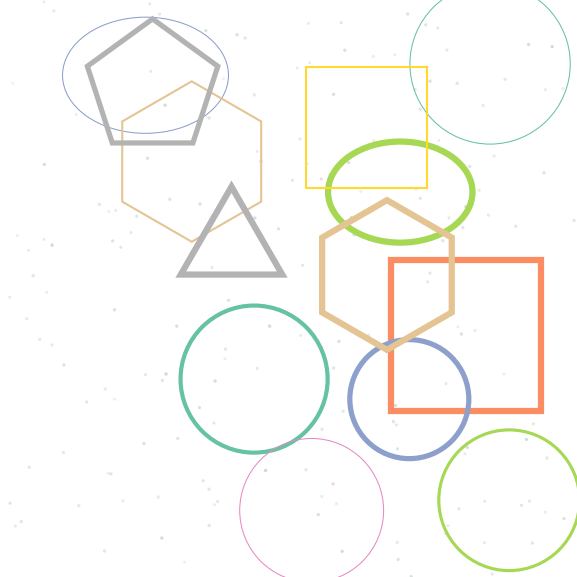[{"shape": "circle", "thickness": 2, "radius": 0.64, "center": [0.44, 0.343]}, {"shape": "circle", "thickness": 0.5, "radius": 0.69, "center": [0.849, 0.888]}, {"shape": "square", "thickness": 3, "radius": 0.65, "center": [0.807, 0.418]}, {"shape": "circle", "thickness": 2.5, "radius": 0.52, "center": [0.709, 0.308]}, {"shape": "oval", "thickness": 0.5, "radius": 0.72, "center": [0.252, 0.869]}, {"shape": "circle", "thickness": 0.5, "radius": 0.62, "center": [0.54, 0.115]}, {"shape": "circle", "thickness": 1.5, "radius": 0.61, "center": [0.882, 0.133]}, {"shape": "oval", "thickness": 3, "radius": 0.63, "center": [0.693, 0.666]}, {"shape": "square", "thickness": 1, "radius": 0.53, "center": [0.635, 0.778]}, {"shape": "hexagon", "thickness": 3, "radius": 0.65, "center": [0.67, 0.523]}, {"shape": "hexagon", "thickness": 1, "radius": 0.69, "center": [0.332, 0.719]}, {"shape": "pentagon", "thickness": 2.5, "radius": 0.59, "center": [0.264, 0.848]}, {"shape": "triangle", "thickness": 3, "radius": 0.51, "center": [0.401, 0.574]}]